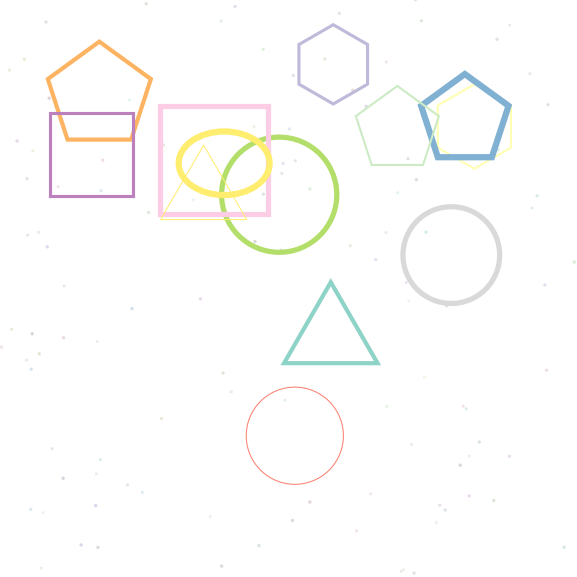[{"shape": "triangle", "thickness": 2, "radius": 0.47, "center": [0.573, 0.417]}, {"shape": "hexagon", "thickness": 1, "radius": 0.37, "center": [0.821, 0.78]}, {"shape": "hexagon", "thickness": 1.5, "radius": 0.34, "center": [0.577, 0.888]}, {"shape": "circle", "thickness": 0.5, "radius": 0.42, "center": [0.511, 0.245]}, {"shape": "pentagon", "thickness": 3, "radius": 0.4, "center": [0.805, 0.791]}, {"shape": "pentagon", "thickness": 2, "radius": 0.47, "center": [0.172, 0.833]}, {"shape": "circle", "thickness": 2.5, "radius": 0.5, "center": [0.483, 0.662]}, {"shape": "square", "thickness": 2.5, "radius": 0.46, "center": [0.371, 0.722]}, {"shape": "circle", "thickness": 2.5, "radius": 0.42, "center": [0.781, 0.557]}, {"shape": "square", "thickness": 1.5, "radius": 0.36, "center": [0.158, 0.732]}, {"shape": "pentagon", "thickness": 1, "radius": 0.38, "center": [0.688, 0.775]}, {"shape": "oval", "thickness": 3, "radius": 0.39, "center": [0.388, 0.716]}, {"shape": "triangle", "thickness": 0.5, "radius": 0.43, "center": [0.353, 0.662]}]